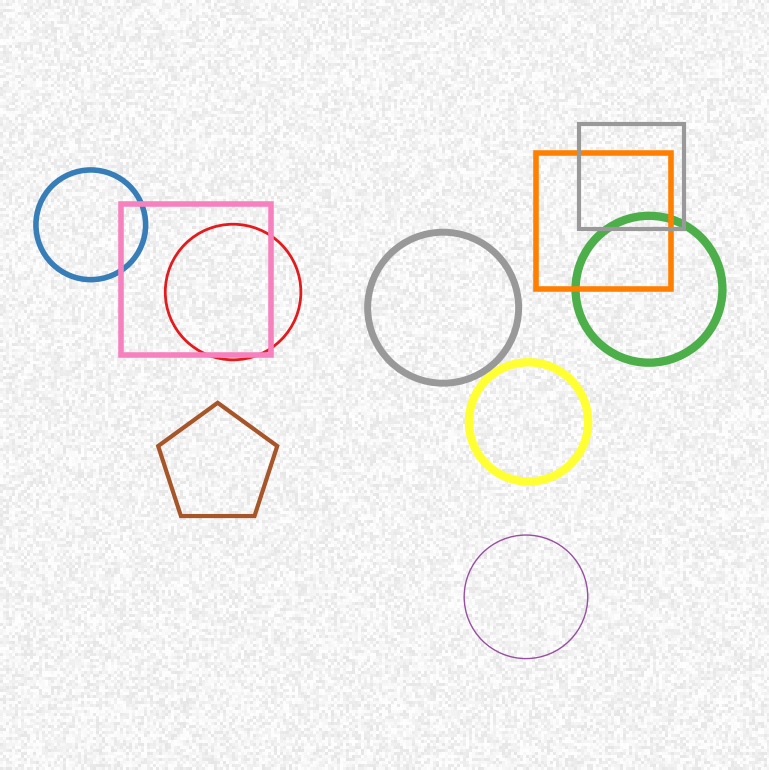[{"shape": "circle", "thickness": 1, "radius": 0.44, "center": [0.303, 0.621]}, {"shape": "circle", "thickness": 2, "radius": 0.36, "center": [0.118, 0.708]}, {"shape": "circle", "thickness": 3, "radius": 0.48, "center": [0.843, 0.624]}, {"shape": "circle", "thickness": 0.5, "radius": 0.4, "center": [0.683, 0.225]}, {"shape": "square", "thickness": 2, "radius": 0.44, "center": [0.783, 0.713]}, {"shape": "circle", "thickness": 3, "radius": 0.39, "center": [0.686, 0.452]}, {"shape": "pentagon", "thickness": 1.5, "radius": 0.41, "center": [0.283, 0.396]}, {"shape": "square", "thickness": 2, "radius": 0.49, "center": [0.254, 0.637]}, {"shape": "circle", "thickness": 2.5, "radius": 0.49, "center": [0.576, 0.6]}, {"shape": "square", "thickness": 1.5, "radius": 0.34, "center": [0.821, 0.77]}]